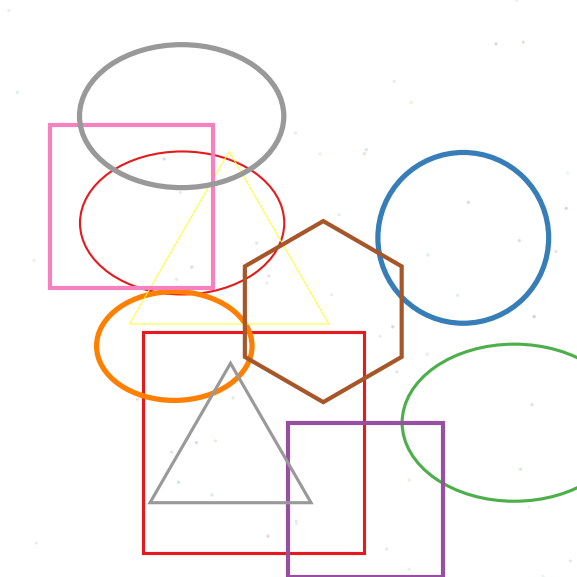[{"shape": "square", "thickness": 1.5, "radius": 0.96, "center": [0.438, 0.233]}, {"shape": "oval", "thickness": 1, "radius": 0.88, "center": [0.315, 0.613]}, {"shape": "circle", "thickness": 2.5, "radius": 0.74, "center": [0.802, 0.587]}, {"shape": "oval", "thickness": 1.5, "radius": 0.97, "center": [0.891, 0.267]}, {"shape": "square", "thickness": 2, "radius": 0.67, "center": [0.633, 0.133]}, {"shape": "oval", "thickness": 2.5, "radius": 0.67, "center": [0.302, 0.4]}, {"shape": "triangle", "thickness": 0.5, "radius": 1.0, "center": [0.397, 0.538]}, {"shape": "hexagon", "thickness": 2, "radius": 0.78, "center": [0.56, 0.46]}, {"shape": "square", "thickness": 2, "radius": 0.71, "center": [0.228, 0.641]}, {"shape": "triangle", "thickness": 1.5, "radius": 0.8, "center": [0.399, 0.209]}, {"shape": "oval", "thickness": 2.5, "radius": 0.88, "center": [0.315, 0.798]}]